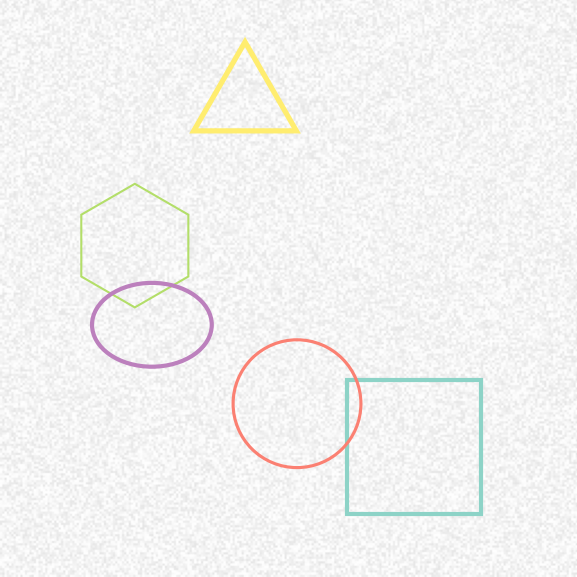[{"shape": "square", "thickness": 2, "radius": 0.58, "center": [0.717, 0.226]}, {"shape": "circle", "thickness": 1.5, "radius": 0.55, "center": [0.514, 0.3]}, {"shape": "hexagon", "thickness": 1, "radius": 0.54, "center": [0.233, 0.574]}, {"shape": "oval", "thickness": 2, "radius": 0.52, "center": [0.263, 0.437]}, {"shape": "triangle", "thickness": 2.5, "radius": 0.51, "center": [0.424, 0.824]}]